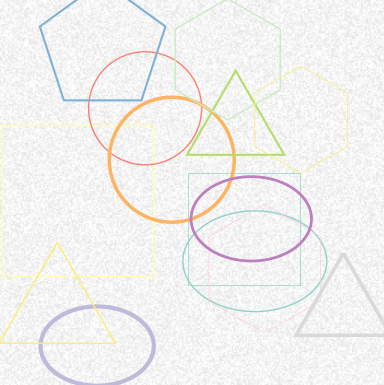[{"shape": "oval", "thickness": 1, "radius": 0.93, "center": [0.662, 0.321]}, {"shape": "square", "thickness": 0.5, "radius": 0.73, "center": [0.634, 0.406]}, {"shape": "square", "thickness": 1, "radius": 0.98, "center": [0.201, 0.48]}, {"shape": "oval", "thickness": 3, "radius": 0.74, "center": [0.252, 0.101]}, {"shape": "circle", "thickness": 1, "radius": 0.73, "center": [0.377, 0.719]}, {"shape": "pentagon", "thickness": 1.5, "radius": 0.86, "center": [0.267, 0.878]}, {"shape": "circle", "thickness": 2.5, "radius": 0.81, "center": [0.446, 0.585]}, {"shape": "triangle", "thickness": 1.5, "radius": 0.73, "center": [0.612, 0.671]}, {"shape": "hexagon", "thickness": 0.5, "radius": 0.84, "center": [0.688, 0.302]}, {"shape": "triangle", "thickness": 2.5, "radius": 0.71, "center": [0.892, 0.2]}, {"shape": "oval", "thickness": 2, "radius": 0.78, "center": [0.653, 0.432]}, {"shape": "hexagon", "thickness": 1, "radius": 0.79, "center": [0.592, 0.846]}, {"shape": "triangle", "thickness": 1, "radius": 0.87, "center": [0.149, 0.195]}, {"shape": "hexagon", "thickness": 0.5, "radius": 0.7, "center": [0.782, 0.689]}]